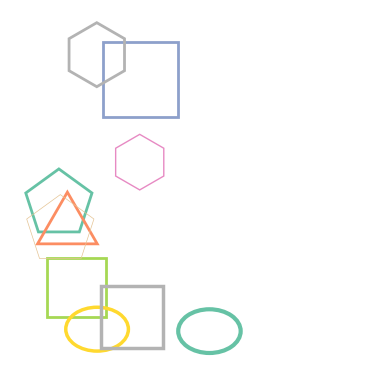[{"shape": "oval", "thickness": 3, "radius": 0.41, "center": [0.544, 0.14]}, {"shape": "pentagon", "thickness": 2, "radius": 0.45, "center": [0.153, 0.471]}, {"shape": "triangle", "thickness": 2, "radius": 0.45, "center": [0.175, 0.411]}, {"shape": "square", "thickness": 2, "radius": 0.49, "center": [0.365, 0.793]}, {"shape": "hexagon", "thickness": 1, "radius": 0.36, "center": [0.363, 0.579]}, {"shape": "square", "thickness": 2, "radius": 0.38, "center": [0.2, 0.253]}, {"shape": "oval", "thickness": 2.5, "radius": 0.41, "center": [0.252, 0.145]}, {"shape": "pentagon", "thickness": 0.5, "radius": 0.46, "center": [0.157, 0.403]}, {"shape": "hexagon", "thickness": 2, "radius": 0.42, "center": [0.251, 0.858]}, {"shape": "square", "thickness": 2.5, "radius": 0.4, "center": [0.342, 0.177]}]